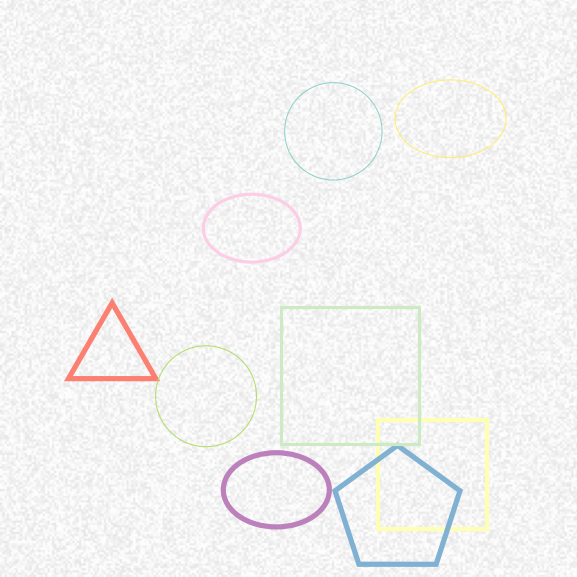[{"shape": "circle", "thickness": 0.5, "radius": 0.42, "center": [0.577, 0.772]}, {"shape": "square", "thickness": 2, "radius": 0.47, "center": [0.749, 0.177]}, {"shape": "triangle", "thickness": 2.5, "radius": 0.44, "center": [0.194, 0.387]}, {"shape": "pentagon", "thickness": 2.5, "radius": 0.57, "center": [0.688, 0.114]}, {"shape": "circle", "thickness": 0.5, "radius": 0.44, "center": [0.357, 0.313]}, {"shape": "oval", "thickness": 1.5, "radius": 0.42, "center": [0.436, 0.604]}, {"shape": "oval", "thickness": 2.5, "radius": 0.46, "center": [0.478, 0.151]}, {"shape": "square", "thickness": 1.5, "radius": 0.6, "center": [0.606, 0.349]}, {"shape": "oval", "thickness": 0.5, "radius": 0.48, "center": [0.78, 0.793]}]